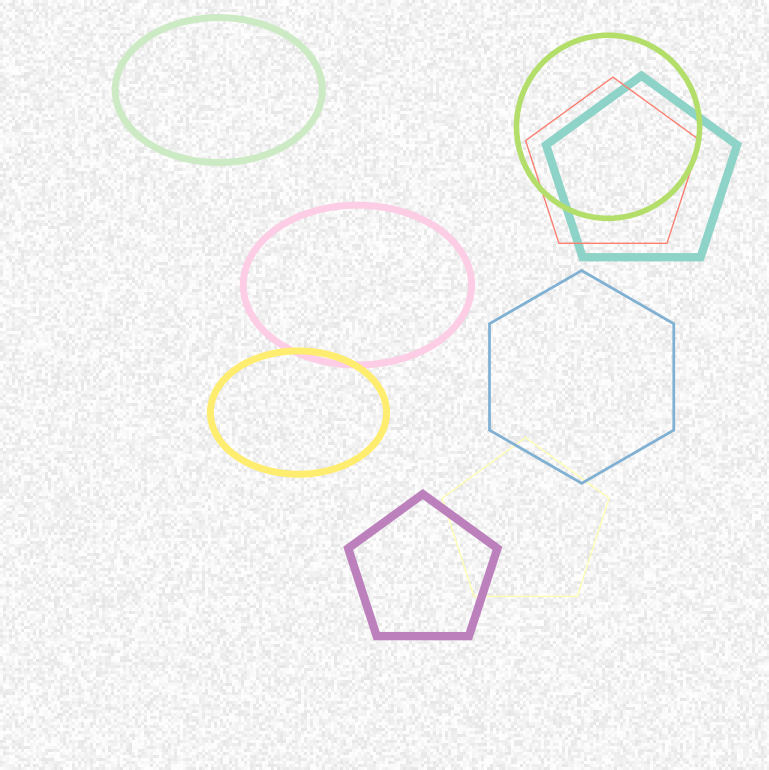[{"shape": "pentagon", "thickness": 3, "radius": 0.65, "center": [0.833, 0.771]}, {"shape": "pentagon", "thickness": 0.5, "radius": 0.57, "center": [0.683, 0.318]}, {"shape": "pentagon", "thickness": 0.5, "radius": 0.6, "center": [0.796, 0.781]}, {"shape": "hexagon", "thickness": 1, "radius": 0.69, "center": [0.755, 0.51]}, {"shape": "circle", "thickness": 2, "radius": 0.59, "center": [0.79, 0.835]}, {"shape": "oval", "thickness": 2.5, "radius": 0.74, "center": [0.464, 0.63]}, {"shape": "pentagon", "thickness": 3, "radius": 0.51, "center": [0.549, 0.256]}, {"shape": "oval", "thickness": 2.5, "radius": 0.67, "center": [0.284, 0.883]}, {"shape": "oval", "thickness": 2.5, "radius": 0.57, "center": [0.388, 0.464]}]